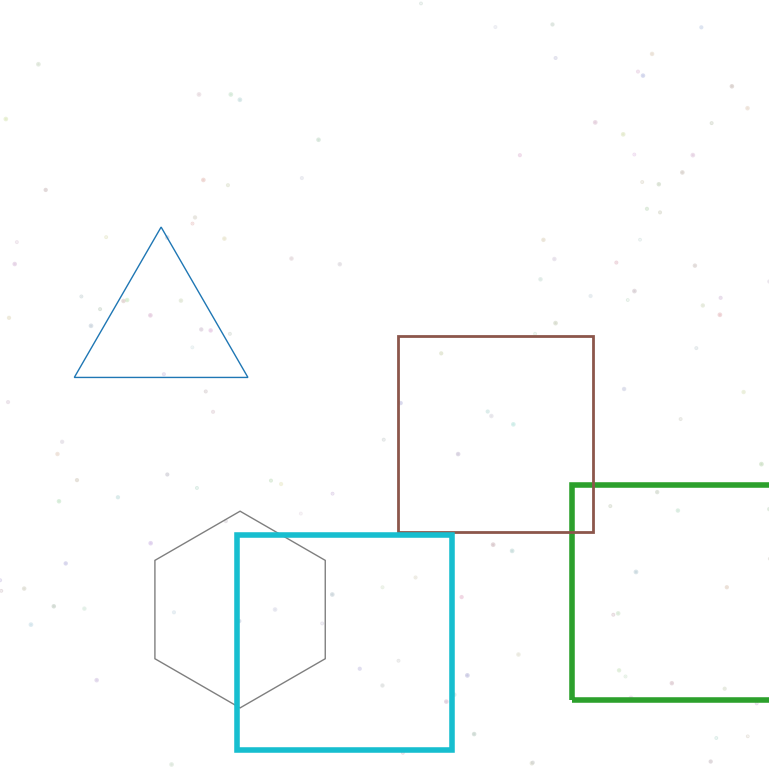[{"shape": "triangle", "thickness": 0.5, "radius": 0.65, "center": [0.209, 0.575]}, {"shape": "square", "thickness": 2, "radius": 0.7, "center": [0.882, 0.231]}, {"shape": "square", "thickness": 1, "radius": 0.63, "center": [0.644, 0.437]}, {"shape": "hexagon", "thickness": 0.5, "radius": 0.64, "center": [0.312, 0.208]}, {"shape": "square", "thickness": 2, "radius": 0.7, "center": [0.447, 0.165]}]